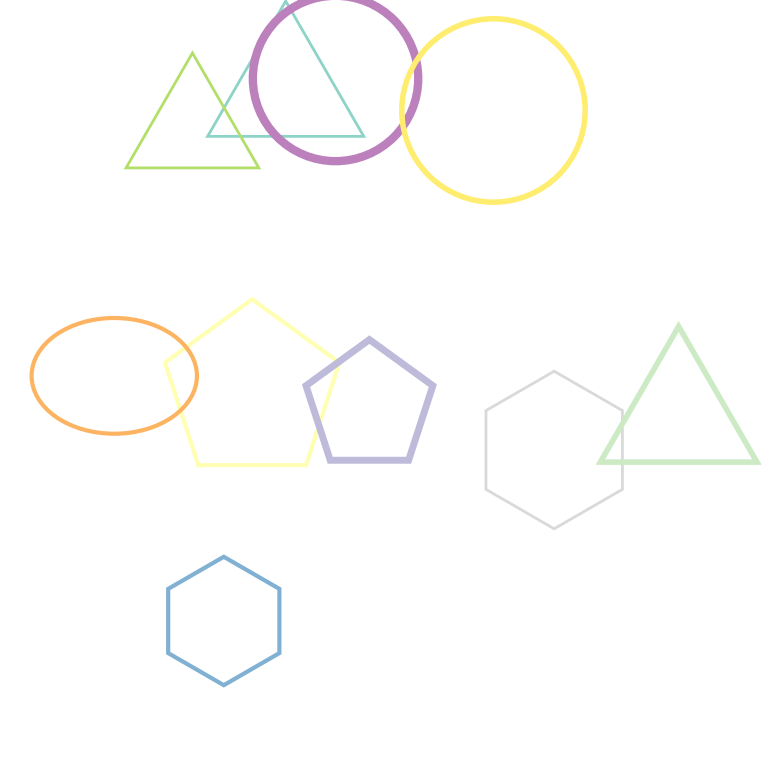[{"shape": "triangle", "thickness": 1, "radius": 0.59, "center": [0.371, 0.881]}, {"shape": "pentagon", "thickness": 1.5, "radius": 0.6, "center": [0.327, 0.492]}, {"shape": "pentagon", "thickness": 2.5, "radius": 0.43, "center": [0.48, 0.472]}, {"shape": "hexagon", "thickness": 1.5, "radius": 0.42, "center": [0.291, 0.194]}, {"shape": "oval", "thickness": 1.5, "radius": 0.54, "center": [0.148, 0.512]}, {"shape": "triangle", "thickness": 1, "radius": 0.5, "center": [0.25, 0.832]}, {"shape": "hexagon", "thickness": 1, "radius": 0.51, "center": [0.72, 0.416]}, {"shape": "circle", "thickness": 3, "radius": 0.54, "center": [0.436, 0.898]}, {"shape": "triangle", "thickness": 2, "radius": 0.59, "center": [0.881, 0.459]}, {"shape": "circle", "thickness": 2, "radius": 0.6, "center": [0.641, 0.857]}]